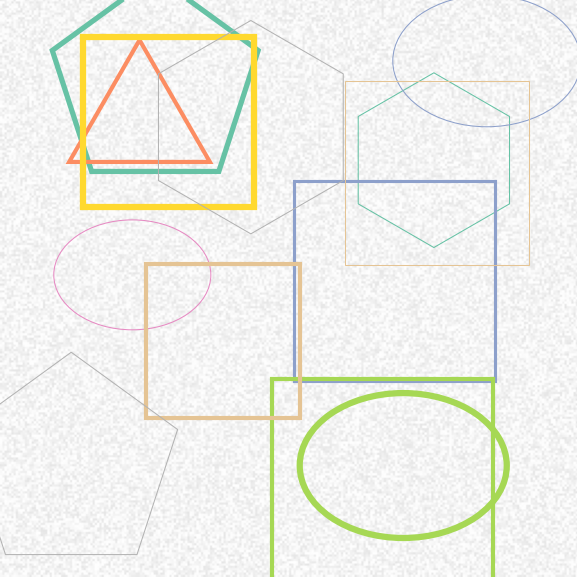[{"shape": "hexagon", "thickness": 0.5, "radius": 0.76, "center": [0.751, 0.722]}, {"shape": "pentagon", "thickness": 2.5, "radius": 0.94, "center": [0.269, 0.854]}, {"shape": "triangle", "thickness": 2, "radius": 0.7, "center": [0.242, 0.789]}, {"shape": "square", "thickness": 1.5, "radius": 0.87, "center": [0.683, 0.513]}, {"shape": "oval", "thickness": 0.5, "radius": 0.81, "center": [0.843, 0.894]}, {"shape": "oval", "thickness": 0.5, "radius": 0.68, "center": [0.229, 0.523]}, {"shape": "square", "thickness": 2, "radius": 0.96, "center": [0.662, 0.15]}, {"shape": "oval", "thickness": 3, "radius": 0.9, "center": [0.698, 0.193]}, {"shape": "square", "thickness": 3, "radius": 0.74, "center": [0.292, 0.788]}, {"shape": "square", "thickness": 2, "radius": 0.67, "center": [0.387, 0.408]}, {"shape": "square", "thickness": 0.5, "radius": 0.8, "center": [0.756, 0.699]}, {"shape": "pentagon", "thickness": 0.5, "radius": 0.97, "center": [0.123, 0.196]}, {"shape": "hexagon", "thickness": 0.5, "radius": 0.92, "center": [0.434, 0.779]}]